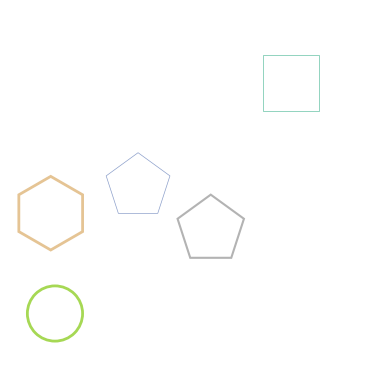[{"shape": "square", "thickness": 0.5, "radius": 0.36, "center": [0.757, 0.784]}, {"shape": "pentagon", "thickness": 0.5, "radius": 0.44, "center": [0.359, 0.516]}, {"shape": "circle", "thickness": 2, "radius": 0.36, "center": [0.143, 0.186]}, {"shape": "hexagon", "thickness": 2, "radius": 0.48, "center": [0.132, 0.446]}, {"shape": "pentagon", "thickness": 1.5, "radius": 0.45, "center": [0.547, 0.404]}]